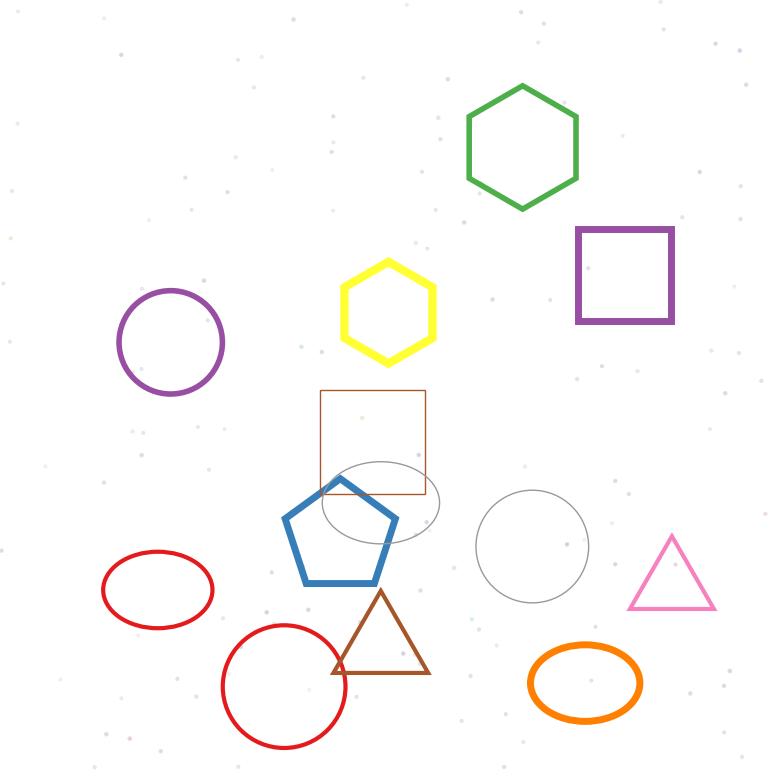[{"shape": "oval", "thickness": 1.5, "radius": 0.35, "center": [0.205, 0.234]}, {"shape": "circle", "thickness": 1.5, "radius": 0.4, "center": [0.369, 0.108]}, {"shape": "pentagon", "thickness": 2.5, "radius": 0.38, "center": [0.442, 0.303]}, {"shape": "hexagon", "thickness": 2, "radius": 0.4, "center": [0.679, 0.809]}, {"shape": "square", "thickness": 2.5, "radius": 0.3, "center": [0.811, 0.643]}, {"shape": "circle", "thickness": 2, "radius": 0.34, "center": [0.222, 0.555]}, {"shape": "oval", "thickness": 2.5, "radius": 0.36, "center": [0.76, 0.113]}, {"shape": "hexagon", "thickness": 3, "radius": 0.33, "center": [0.505, 0.594]}, {"shape": "square", "thickness": 0.5, "radius": 0.34, "center": [0.484, 0.426]}, {"shape": "triangle", "thickness": 1.5, "radius": 0.36, "center": [0.495, 0.162]}, {"shape": "triangle", "thickness": 1.5, "radius": 0.31, "center": [0.873, 0.241]}, {"shape": "circle", "thickness": 0.5, "radius": 0.37, "center": [0.691, 0.29]}, {"shape": "oval", "thickness": 0.5, "radius": 0.38, "center": [0.495, 0.347]}]